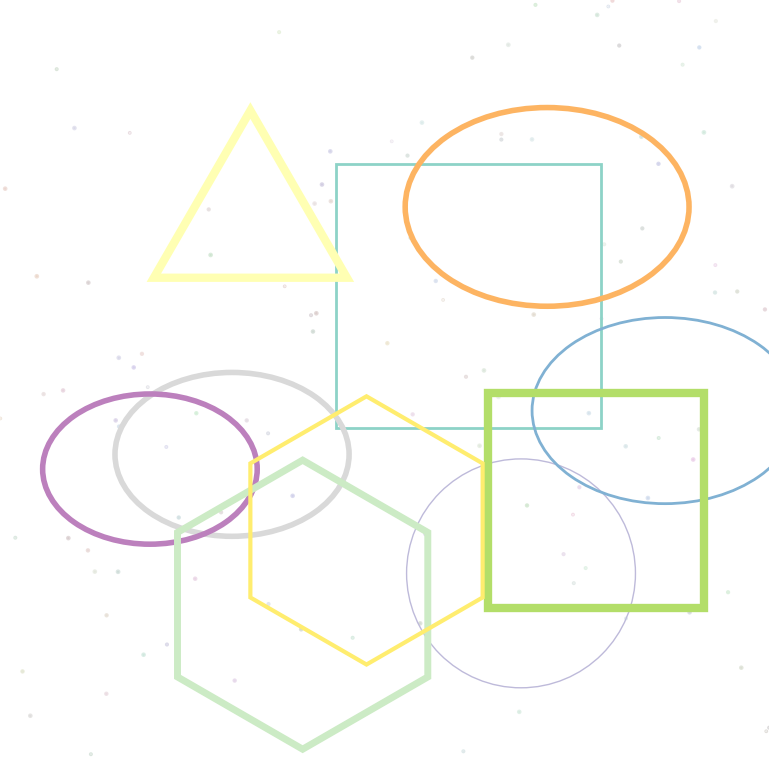[{"shape": "square", "thickness": 1, "radius": 0.86, "center": [0.608, 0.615]}, {"shape": "triangle", "thickness": 3, "radius": 0.72, "center": [0.325, 0.712]}, {"shape": "circle", "thickness": 0.5, "radius": 0.74, "center": [0.677, 0.255]}, {"shape": "oval", "thickness": 1, "radius": 0.86, "center": [0.864, 0.467]}, {"shape": "oval", "thickness": 2, "radius": 0.92, "center": [0.711, 0.731]}, {"shape": "square", "thickness": 3, "radius": 0.7, "center": [0.774, 0.35]}, {"shape": "oval", "thickness": 2, "radius": 0.76, "center": [0.301, 0.41]}, {"shape": "oval", "thickness": 2, "radius": 0.7, "center": [0.195, 0.391]}, {"shape": "hexagon", "thickness": 2.5, "radius": 0.94, "center": [0.393, 0.215]}, {"shape": "hexagon", "thickness": 1.5, "radius": 0.87, "center": [0.476, 0.311]}]